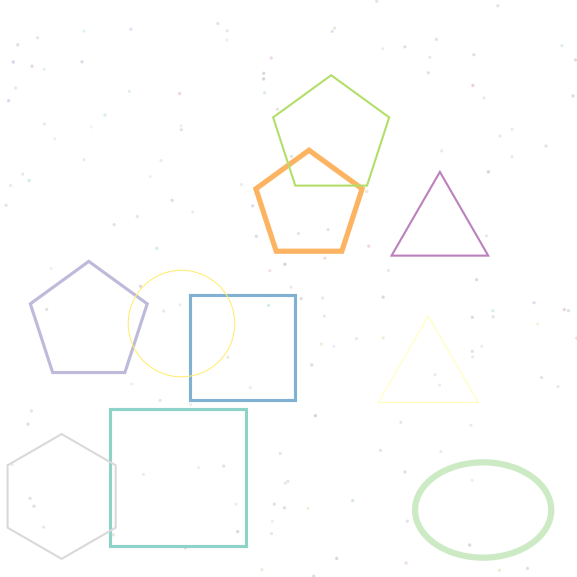[{"shape": "square", "thickness": 1.5, "radius": 0.59, "center": [0.309, 0.172]}, {"shape": "triangle", "thickness": 0.5, "radius": 0.5, "center": [0.742, 0.352]}, {"shape": "pentagon", "thickness": 1.5, "radius": 0.53, "center": [0.154, 0.44]}, {"shape": "square", "thickness": 1.5, "radius": 0.45, "center": [0.42, 0.398]}, {"shape": "pentagon", "thickness": 2.5, "radius": 0.48, "center": [0.535, 0.642]}, {"shape": "pentagon", "thickness": 1, "radius": 0.53, "center": [0.573, 0.763]}, {"shape": "hexagon", "thickness": 1, "radius": 0.54, "center": [0.107, 0.139]}, {"shape": "triangle", "thickness": 1, "radius": 0.48, "center": [0.762, 0.605]}, {"shape": "oval", "thickness": 3, "radius": 0.59, "center": [0.837, 0.116]}, {"shape": "circle", "thickness": 0.5, "radius": 0.46, "center": [0.314, 0.439]}]